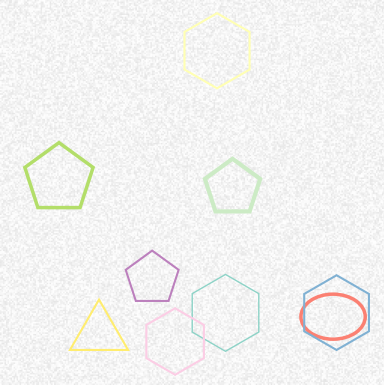[{"shape": "hexagon", "thickness": 1, "radius": 0.5, "center": [0.586, 0.187]}, {"shape": "hexagon", "thickness": 1.5, "radius": 0.49, "center": [0.564, 0.868]}, {"shape": "oval", "thickness": 2.5, "radius": 0.42, "center": [0.865, 0.177]}, {"shape": "hexagon", "thickness": 1.5, "radius": 0.49, "center": [0.874, 0.188]}, {"shape": "pentagon", "thickness": 2.5, "radius": 0.47, "center": [0.153, 0.536]}, {"shape": "hexagon", "thickness": 1.5, "radius": 0.43, "center": [0.455, 0.113]}, {"shape": "pentagon", "thickness": 1.5, "radius": 0.36, "center": [0.395, 0.277]}, {"shape": "pentagon", "thickness": 3, "radius": 0.38, "center": [0.604, 0.512]}, {"shape": "triangle", "thickness": 1.5, "radius": 0.44, "center": [0.257, 0.135]}]